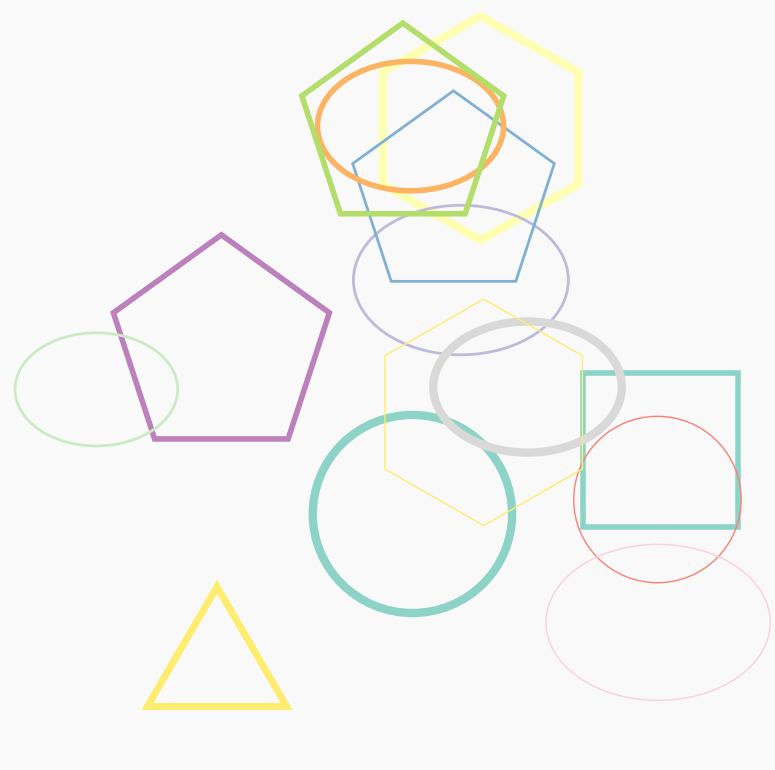[{"shape": "circle", "thickness": 3, "radius": 0.64, "center": [0.532, 0.332]}, {"shape": "square", "thickness": 2, "radius": 0.5, "center": [0.853, 0.415]}, {"shape": "hexagon", "thickness": 3, "radius": 0.73, "center": [0.62, 0.834]}, {"shape": "oval", "thickness": 1, "radius": 0.69, "center": [0.595, 0.636]}, {"shape": "circle", "thickness": 0.5, "radius": 0.54, "center": [0.848, 0.351]}, {"shape": "pentagon", "thickness": 1, "radius": 0.68, "center": [0.585, 0.745]}, {"shape": "oval", "thickness": 2, "radius": 0.6, "center": [0.53, 0.836]}, {"shape": "pentagon", "thickness": 2, "radius": 0.68, "center": [0.52, 0.833]}, {"shape": "oval", "thickness": 0.5, "radius": 0.72, "center": [0.849, 0.192]}, {"shape": "oval", "thickness": 3, "radius": 0.61, "center": [0.681, 0.497]}, {"shape": "pentagon", "thickness": 2, "radius": 0.73, "center": [0.286, 0.548]}, {"shape": "oval", "thickness": 1, "radius": 0.52, "center": [0.124, 0.494]}, {"shape": "hexagon", "thickness": 0.5, "radius": 0.74, "center": [0.624, 0.464]}, {"shape": "triangle", "thickness": 2.5, "radius": 0.52, "center": [0.28, 0.134]}]